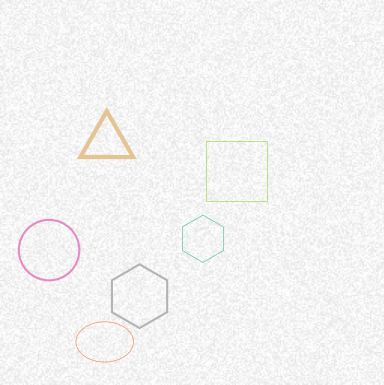[{"shape": "hexagon", "thickness": 0.5, "radius": 0.31, "center": [0.527, 0.38]}, {"shape": "oval", "thickness": 0.5, "radius": 0.37, "center": [0.272, 0.112]}, {"shape": "circle", "thickness": 1.5, "radius": 0.39, "center": [0.127, 0.35]}, {"shape": "square", "thickness": 0.5, "radius": 0.39, "center": [0.615, 0.555]}, {"shape": "triangle", "thickness": 3, "radius": 0.4, "center": [0.277, 0.632]}, {"shape": "hexagon", "thickness": 1.5, "radius": 0.41, "center": [0.362, 0.231]}]